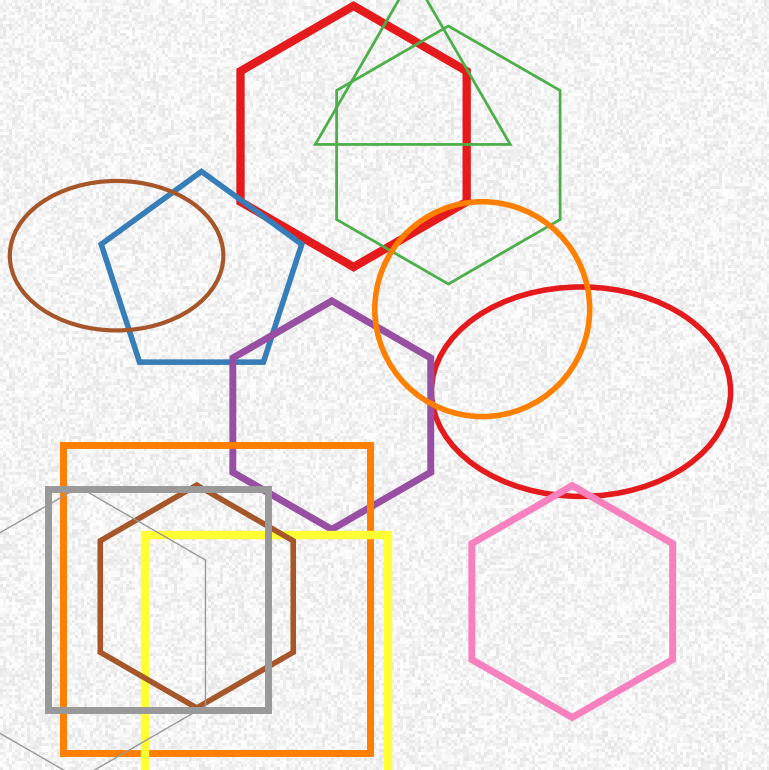[{"shape": "oval", "thickness": 2, "radius": 0.97, "center": [0.755, 0.491]}, {"shape": "hexagon", "thickness": 3, "radius": 0.85, "center": [0.459, 0.823]}, {"shape": "pentagon", "thickness": 2, "radius": 0.68, "center": [0.262, 0.64]}, {"shape": "triangle", "thickness": 1, "radius": 0.73, "center": [0.536, 0.886]}, {"shape": "hexagon", "thickness": 1, "radius": 0.84, "center": [0.582, 0.799]}, {"shape": "hexagon", "thickness": 2.5, "radius": 0.74, "center": [0.431, 0.461]}, {"shape": "square", "thickness": 2.5, "radius": 1.0, "center": [0.281, 0.222]}, {"shape": "circle", "thickness": 2, "radius": 0.7, "center": [0.626, 0.598]}, {"shape": "square", "thickness": 3, "radius": 0.79, "center": [0.346, 0.147]}, {"shape": "hexagon", "thickness": 2, "radius": 0.72, "center": [0.256, 0.225]}, {"shape": "oval", "thickness": 1.5, "radius": 0.69, "center": [0.151, 0.668]}, {"shape": "hexagon", "thickness": 2.5, "radius": 0.75, "center": [0.743, 0.219]}, {"shape": "square", "thickness": 2.5, "radius": 0.71, "center": [0.206, 0.221]}, {"shape": "hexagon", "thickness": 0.5, "radius": 0.95, "center": [0.103, 0.178]}]